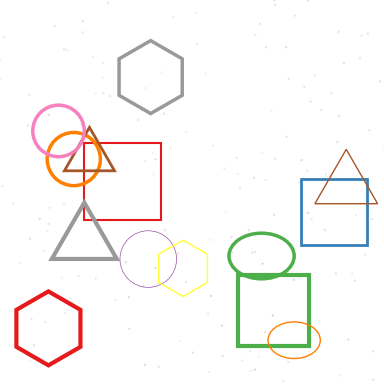[{"shape": "square", "thickness": 1.5, "radius": 0.5, "center": [0.318, 0.529]}, {"shape": "hexagon", "thickness": 3, "radius": 0.48, "center": [0.126, 0.147]}, {"shape": "square", "thickness": 2, "radius": 0.43, "center": [0.868, 0.45]}, {"shape": "oval", "thickness": 2.5, "radius": 0.42, "center": [0.679, 0.335]}, {"shape": "square", "thickness": 3, "radius": 0.46, "center": [0.709, 0.193]}, {"shape": "circle", "thickness": 0.5, "radius": 0.37, "center": [0.385, 0.327]}, {"shape": "circle", "thickness": 2.5, "radius": 0.35, "center": [0.192, 0.587]}, {"shape": "oval", "thickness": 1, "radius": 0.34, "center": [0.764, 0.116]}, {"shape": "hexagon", "thickness": 1, "radius": 0.37, "center": [0.475, 0.303]}, {"shape": "triangle", "thickness": 2, "radius": 0.38, "center": [0.232, 0.594]}, {"shape": "triangle", "thickness": 1, "radius": 0.47, "center": [0.899, 0.518]}, {"shape": "circle", "thickness": 2.5, "radius": 0.33, "center": [0.152, 0.66]}, {"shape": "hexagon", "thickness": 2.5, "radius": 0.47, "center": [0.391, 0.8]}, {"shape": "triangle", "thickness": 3, "radius": 0.49, "center": [0.219, 0.376]}]